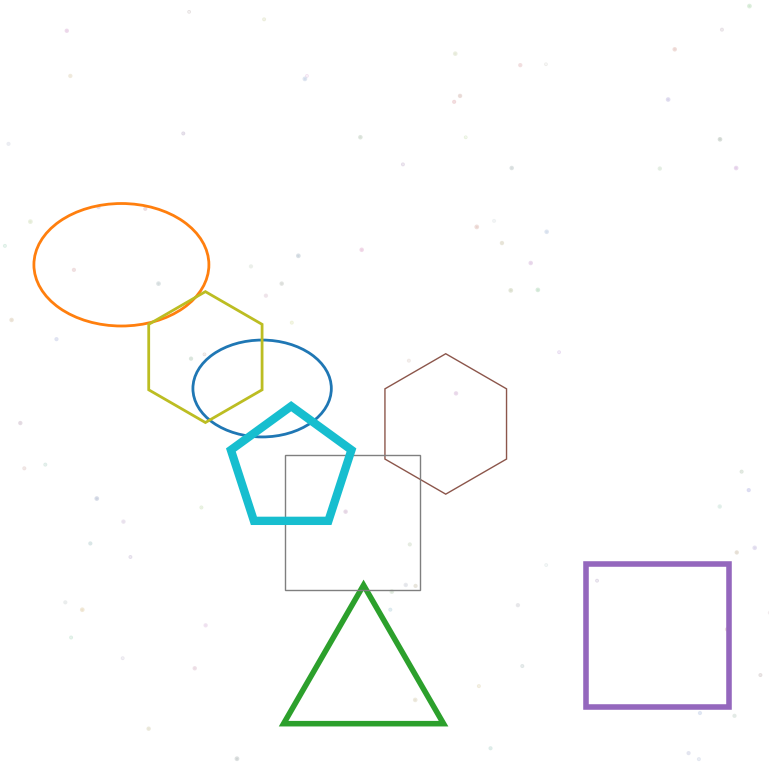[{"shape": "oval", "thickness": 1, "radius": 0.45, "center": [0.34, 0.495]}, {"shape": "oval", "thickness": 1, "radius": 0.57, "center": [0.158, 0.656]}, {"shape": "triangle", "thickness": 2, "radius": 0.6, "center": [0.472, 0.12]}, {"shape": "square", "thickness": 2, "radius": 0.46, "center": [0.854, 0.174]}, {"shape": "hexagon", "thickness": 0.5, "radius": 0.46, "center": [0.579, 0.449]}, {"shape": "square", "thickness": 0.5, "radius": 0.44, "center": [0.457, 0.322]}, {"shape": "hexagon", "thickness": 1, "radius": 0.42, "center": [0.267, 0.536]}, {"shape": "pentagon", "thickness": 3, "radius": 0.41, "center": [0.378, 0.39]}]